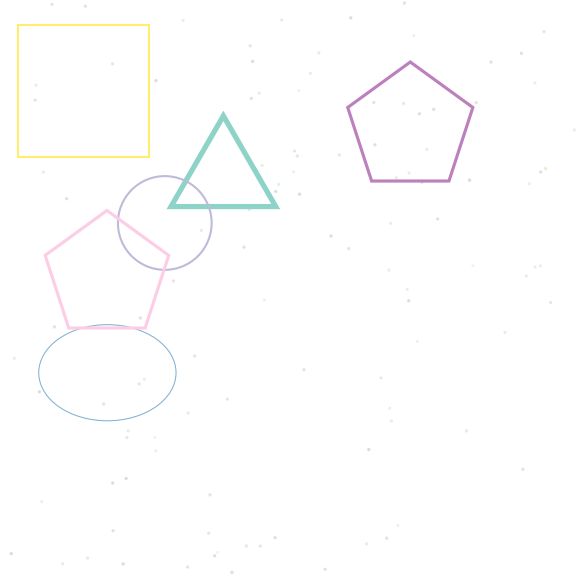[{"shape": "triangle", "thickness": 2.5, "radius": 0.52, "center": [0.387, 0.694]}, {"shape": "circle", "thickness": 1, "radius": 0.41, "center": [0.285, 0.613]}, {"shape": "oval", "thickness": 0.5, "radius": 0.59, "center": [0.186, 0.354]}, {"shape": "pentagon", "thickness": 1.5, "radius": 0.56, "center": [0.185, 0.522]}, {"shape": "pentagon", "thickness": 1.5, "radius": 0.57, "center": [0.71, 0.778]}, {"shape": "square", "thickness": 1, "radius": 0.57, "center": [0.145, 0.842]}]